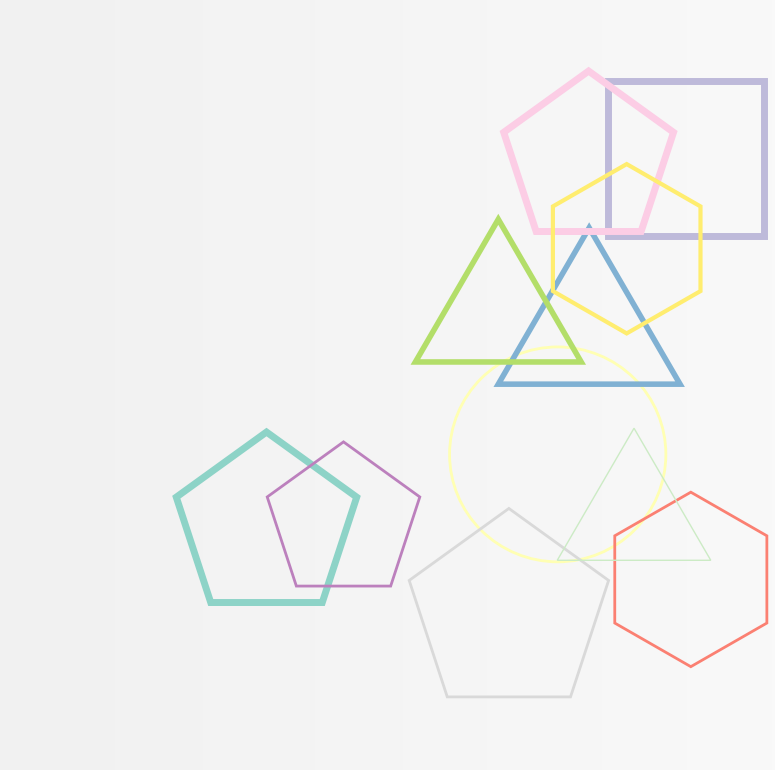[{"shape": "pentagon", "thickness": 2.5, "radius": 0.61, "center": [0.344, 0.317]}, {"shape": "circle", "thickness": 1, "radius": 0.7, "center": [0.72, 0.41]}, {"shape": "square", "thickness": 2.5, "radius": 0.5, "center": [0.885, 0.794]}, {"shape": "hexagon", "thickness": 1, "radius": 0.57, "center": [0.891, 0.248]}, {"shape": "triangle", "thickness": 2, "radius": 0.68, "center": [0.76, 0.569]}, {"shape": "triangle", "thickness": 2, "radius": 0.62, "center": [0.643, 0.592]}, {"shape": "pentagon", "thickness": 2.5, "radius": 0.58, "center": [0.76, 0.793]}, {"shape": "pentagon", "thickness": 1, "radius": 0.68, "center": [0.657, 0.204]}, {"shape": "pentagon", "thickness": 1, "radius": 0.52, "center": [0.443, 0.323]}, {"shape": "triangle", "thickness": 0.5, "radius": 0.57, "center": [0.818, 0.33]}, {"shape": "hexagon", "thickness": 1.5, "radius": 0.55, "center": [0.809, 0.677]}]